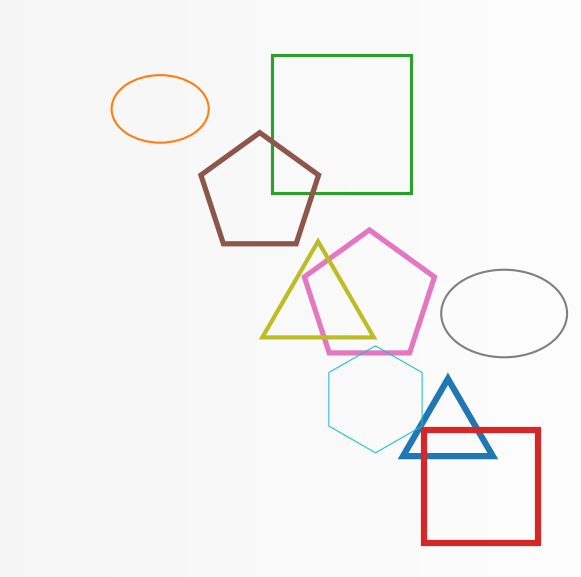[{"shape": "triangle", "thickness": 3, "radius": 0.45, "center": [0.771, 0.254]}, {"shape": "oval", "thickness": 1, "radius": 0.42, "center": [0.276, 0.811]}, {"shape": "square", "thickness": 1.5, "radius": 0.6, "center": [0.587, 0.785]}, {"shape": "square", "thickness": 3, "radius": 0.49, "center": [0.828, 0.157]}, {"shape": "pentagon", "thickness": 2.5, "radius": 0.53, "center": [0.447, 0.663]}, {"shape": "pentagon", "thickness": 2.5, "radius": 0.59, "center": [0.636, 0.483]}, {"shape": "oval", "thickness": 1, "radius": 0.54, "center": [0.867, 0.456]}, {"shape": "triangle", "thickness": 2, "radius": 0.55, "center": [0.547, 0.47]}, {"shape": "hexagon", "thickness": 0.5, "radius": 0.46, "center": [0.646, 0.308]}]